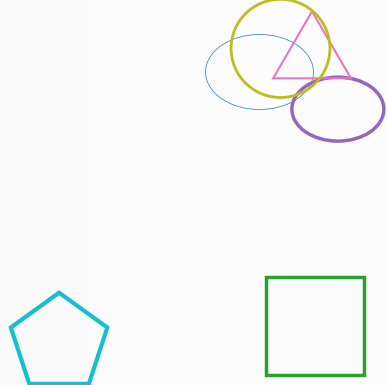[{"shape": "oval", "thickness": 0.5, "radius": 0.7, "center": [0.67, 0.813]}, {"shape": "square", "thickness": 2.5, "radius": 0.63, "center": [0.812, 0.153]}, {"shape": "oval", "thickness": 2.5, "radius": 0.59, "center": [0.872, 0.717]}, {"shape": "triangle", "thickness": 1.5, "radius": 0.58, "center": [0.805, 0.855]}, {"shape": "circle", "thickness": 2, "radius": 0.64, "center": [0.724, 0.874]}, {"shape": "pentagon", "thickness": 3, "radius": 0.65, "center": [0.152, 0.109]}]